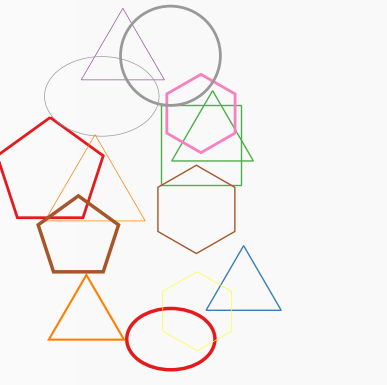[{"shape": "pentagon", "thickness": 2, "radius": 0.72, "center": [0.129, 0.551]}, {"shape": "oval", "thickness": 2.5, "radius": 0.57, "center": [0.441, 0.119]}, {"shape": "triangle", "thickness": 1, "radius": 0.56, "center": [0.629, 0.25]}, {"shape": "triangle", "thickness": 1, "radius": 0.61, "center": [0.549, 0.643]}, {"shape": "square", "thickness": 1, "radius": 0.52, "center": [0.519, 0.623]}, {"shape": "triangle", "thickness": 0.5, "radius": 0.62, "center": [0.317, 0.855]}, {"shape": "triangle", "thickness": 1.5, "radius": 0.56, "center": [0.223, 0.174]}, {"shape": "triangle", "thickness": 0.5, "radius": 0.75, "center": [0.245, 0.501]}, {"shape": "hexagon", "thickness": 0.5, "radius": 0.51, "center": [0.509, 0.192]}, {"shape": "pentagon", "thickness": 2.5, "radius": 0.55, "center": [0.202, 0.382]}, {"shape": "hexagon", "thickness": 1, "radius": 0.57, "center": [0.507, 0.456]}, {"shape": "hexagon", "thickness": 2, "radius": 0.51, "center": [0.519, 0.705]}, {"shape": "circle", "thickness": 2, "radius": 0.64, "center": [0.44, 0.855]}, {"shape": "oval", "thickness": 0.5, "radius": 0.74, "center": [0.263, 0.75]}]